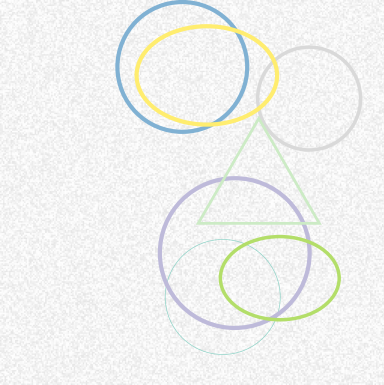[{"shape": "circle", "thickness": 0.5, "radius": 0.75, "center": [0.579, 0.229]}, {"shape": "circle", "thickness": 3, "radius": 0.97, "center": [0.61, 0.343]}, {"shape": "circle", "thickness": 3, "radius": 0.84, "center": [0.474, 0.826]}, {"shape": "oval", "thickness": 2.5, "radius": 0.77, "center": [0.727, 0.277]}, {"shape": "circle", "thickness": 2.5, "radius": 0.67, "center": [0.803, 0.744]}, {"shape": "triangle", "thickness": 2, "radius": 0.91, "center": [0.672, 0.511]}, {"shape": "oval", "thickness": 3, "radius": 0.91, "center": [0.537, 0.804]}]